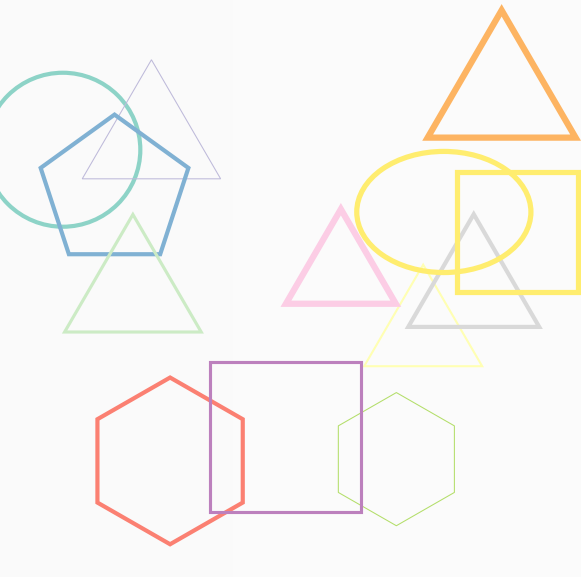[{"shape": "circle", "thickness": 2, "radius": 0.67, "center": [0.108, 0.74]}, {"shape": "triangle", "thickness": 1, "radius": 0.59, "center": [0.728, 0.424]}, {"shape": "triangle", "thickness": 0.5, "radius": 0.69, "center": [0.261, 0.758]}, {"shape": "hexagon", "thickness": 2, "radius": 0.72, "center": [0.293, 0.201]}, {"shape": "pentagon", "thickness": 2, "radius": 0.67, "center": [0.197, 0.667]}, {"shape": "triangle", "thickness": 3, "radius": 0.73, "center": [0.863, 0.834]}, {"shape": "hexagon", "thickness": 0.5, "radius": 0.58, "center": [0.682, 0.204]}, {"shape": "triangle", "thickness": 3, "radius": 0.55, "center": [0.586, 0.528]}, {"shape": "triangle", "thickness": 2, "radius": 0.65, "center": [0.815, 0.498]}, {"shape": "square", "thickness": 1.5, "radius": 0.65, "center": [0.492, 0.242]}, {"shape": "triangle", "thickness": 1.5, "radius": 0.68, "center": [0.229, 0.492]}, {"shape": "square", "thickness": 2.5, "radius": 0.52, "center": [0.89, 0.597]}, {"shape": "oval", "thickness": 2.5, "radius": 0.75, "center": [0.764, 0.632]}]